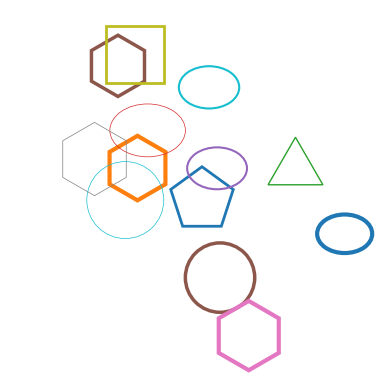[{"shape": "pentagon", "thickness": 2, "radius": 0.43, "center": [0.525, 0.481]}, {"shape": "oval", "thickness": 3, "radius": 0.36, "center": [0.895, 0.393]}, {"shape": "hexagon", "thickness": 3, "radius": 0.42, "center": [0.357, 0.563]}, {"shape": "triangle", "thickness": 1, "radius": 0.41, "center": [0.767, 0.561]}, {"shape": "oval", "thickness": 0.5, "radius": 0.49, "center": [0.383, 0.661]}, {"shape": "oval", "thickness": 1.5, "radius": 0.39, "center": [0.564, 0.563]}, {"shape": "circle", "thickness": 2.5, "radius": 0.45, "center": [0.572, 0.279]}, {"shape": "hexagon", "thickness": 2.5, "radius": 0.4, "center": [0.306, 0.829]}, {"shape": "hexagon", "thickness": 3, "radius": 0.45, "center": [0.646, 0.128]}, {"shape": "hexagon", "thickness": 0.5, "radius": 0.48, "center": [0.245, 0.587]}, {"shape": "square", "thickness": 2, "radius": 0.37, "center": [0.35, 0.859]}, {"shape": "oval", "thickness": 1.5, "radius": 0.39, "center": [0.543, 0.773]}, {"shape": "circle", "thickness": 0.5, "radius": 0.5, "center": [0.325, 0.48]}]